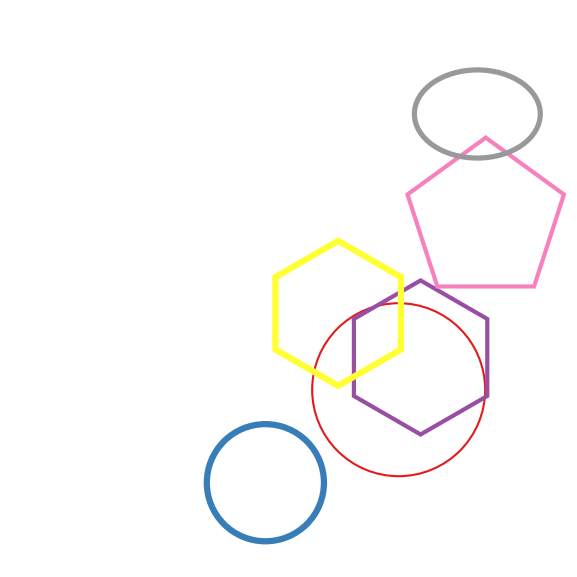[{"shape": "circle", "thickness": 1, "radius": 0.75, "center": [0.69, 0.324]}, {"shape": "circle", "thickness": 3, "radius": 0.51, "center": [0.46, 0.163]}, {"shape": "hexagon", "thickness": 2, "radius": 0.67, "center": [0.728, 0.38]}, {"shape": "hexagon", "thickness": 3, "radius": 0.63, "center": [0.586, 0.457]}, {"shape": "pentagon", "thickness": 2, "radius": 0.71, "center": [0.841, 0.618]}, {"shape": "oval", "thickness": 2.5, "radius": 0.55, "center": [0.827, 0.802]}]